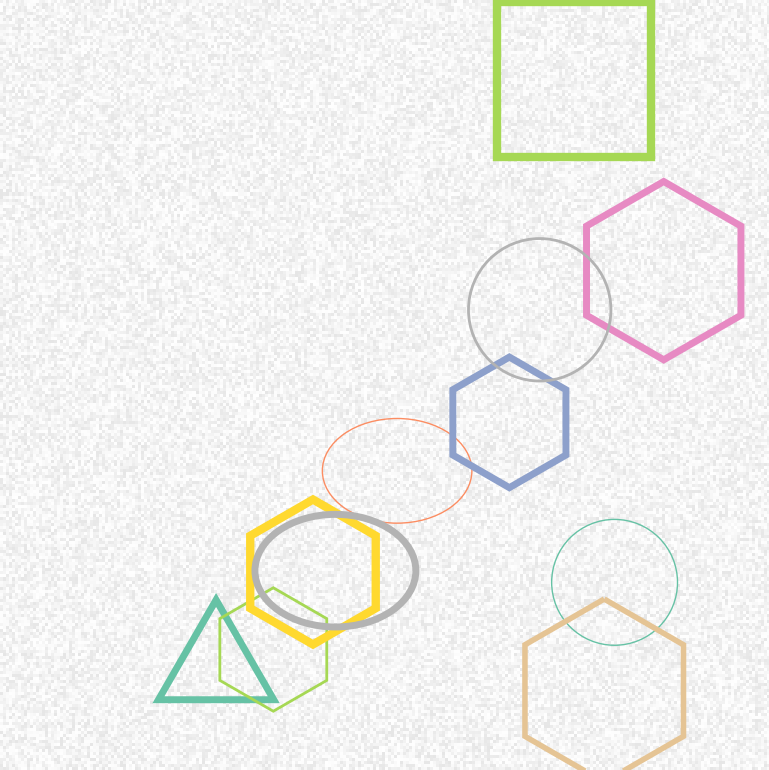[{"shape": "circle", "thickness": 0.5, "radius": 0.41, "center": [0.798, 0.244]}, {"shape": "triangle", "thickness": 2.5, "radius": 0.43, "center": [0.281, 0.134]}, {"shape": "oval", "thickness": 0.5, "radius": 0.49, "center": [0.516, 0.389]}, {"shape": "hexagon", "thickness": 2.5, "radius": 0.42, "center": [0.662, 0.451]}, {"shape": "hexagon", "thickness": 2.5, "radius": 0.58, "center": [0.862, 0.648]}, {"shape": "hexagon", "thickness": 1, "radius": 0.4, "center": [0.355, 0.156]}, {"shape": "square", "thickness": 3, "radius": 0.5, "center": [0.746, 0.897]}, {"shape": "hexagon", "thickness": 3, "radius": 0.47, "center": [0.406, 0.257]}, {"shape": "hexagon", "thickness": 2, "radius": 0.59, "center": [0.785, 0.103]}, {"shape": "circle", "thickness": 1, "radius": 0.46, "center": [0.701, 0.598]}, {"shape": "oval", "thickness": 2.5, "radius": 0.52, "center": [0.436, 0.259]}]